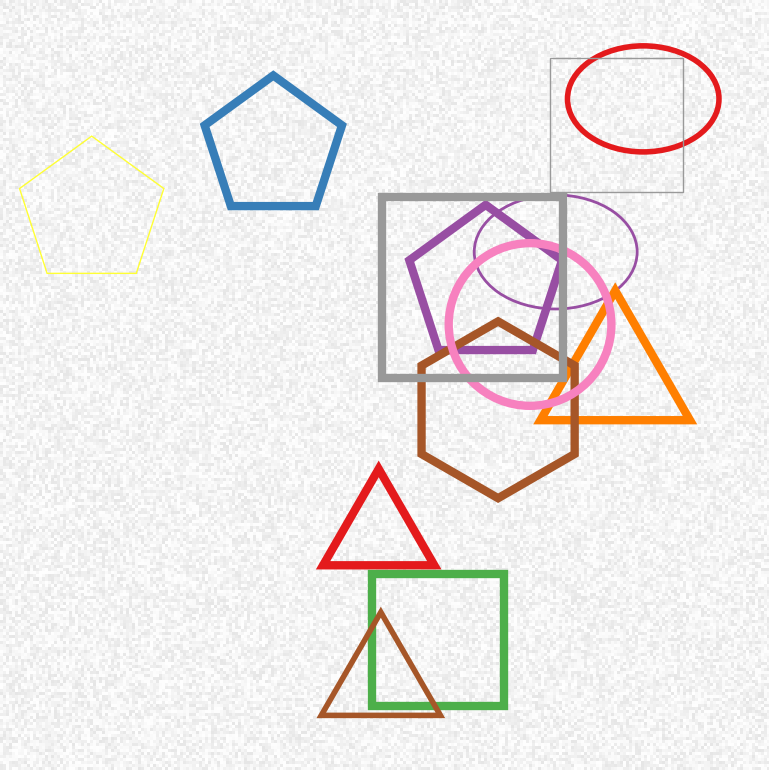[{"shape": "triangle", "thickness": 3, "radius": 0.42, "center": [0.492, 0.308]}, {"shape": "oval", "thickness": 2, "radius": 0.49, "center": [0.835, 0.872]}, {"shape": "pentagon", "thickness": 3, "radius": 0.47, "center": [0.355, 0.808]}, {"shape": "square", "thickness": 3, "radius": 0.43, "center": [0.569, 0.168]}, {"shape": "pentagon", "thickness": 3, "radius": 0.52, "center": [0.631, 0.63]}, {"shape": "oval", "thickness": 1, "radius": 0.53, "center": [0.722, 0.673]}, {"shape": "triangle", "thickness": 3, "radius": 0.56, "center": [0.799, 0.51]}, {"shape": "pentagon", "thickness": 0.5, "radius": 0.49, "center": [0.119, 0.725]}, {"shape": "triangle", "thickness": 2, "radius": 0.45, "center": [0.495, 0.116]}, {"shape": "hexagon", "thickness": 3, "radius": 0.57, "center": [0.647, 0.468]}, {"shape": "circle", "thickness": 3, "radius": 0.53, "center": [0.688, 0.579]}, {"shape": "square", "thickness": 0.5, "radius": 0.43, "center": [0.801, 0.838]}, {"shape": "square", "thickness": 3, "radius": 0.59, "center": [0.613, 0.627]}]